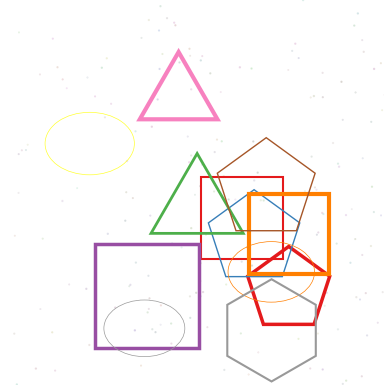[{"shape": "square", "thickness": 1.5, "radius": 0.53, "center": [0.629, 0.434]}, {"shape": "pentagon", "thickness": 2.5, "radius": 0.56, "center": [0.75, 0.248]}, {"shape": "pentagon", "thickness": 1, "radius": 0.62, "center": [0.66, 0.382]}, {"shape": "triangle", "thickness": 2, "radius": 0.69, "center": [0.512, 0.463]}, {"shape": "square", "thickness": 2.5, "radius": 0.68, "center": [0.381, 0.23]}, {"shape": "oval", "thickness": 0.5, "radius": 0.56, "center": [0.705, 0.294]}, {"shape": "square", "thickness": 3, "radius": 0.52, "center": [0.751, 0.393]}, {"shape": "oval", "thickness": 0.5, "radius": 0.58, "center": [0.233, 0.627]}, {"shape": "pentagon", "thickness": 1, "radius": 0.67, "center": [0.691, 0.509]}, {"shape": "triangle", "thickness": 3, "radius": 0.58, "center": [0.464, 0.748]}, {"shape": "oval", "thickness": 0.5, "radius": 0.53, "center": [0.375, 0.147]}, {"shape": "hexagon", "thickness": 1.5, "radius": 0.66, "center": [0.705, 0.142]}]